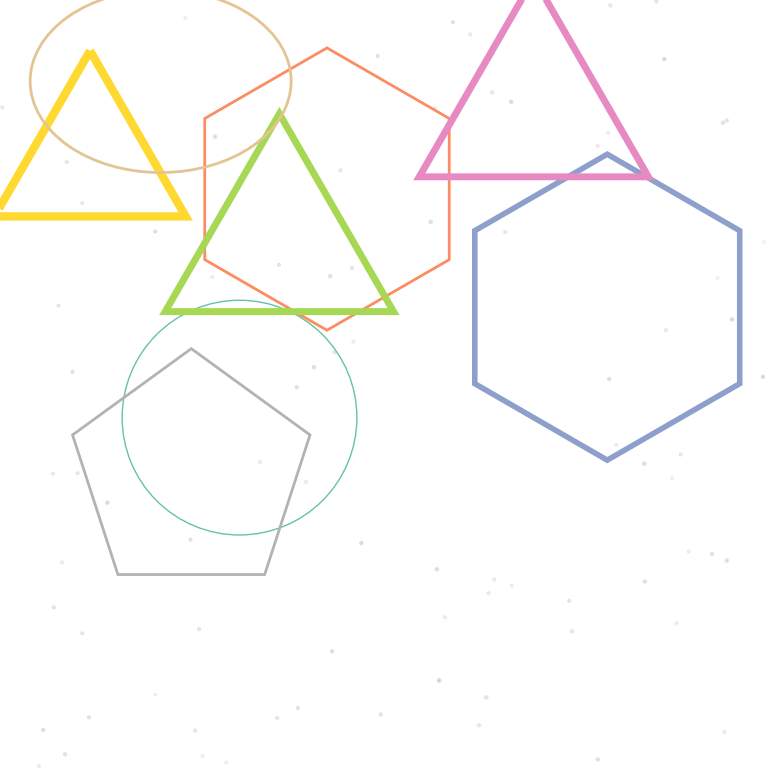[{"shape": "circle", "thickness": 0.5, "radius": 0.76, "center": [0.311, 0.458]}, {"shape": "hexagon", "thickness": 1, "radius": 0.92, "center": [0.425, 0.754]}, {"shape": "hexagon", "thickness": 2, "radius": 0.99, "center": [0.789, 0.601]}, {"shape": "triangle", "thickness": 2.5, "radius": 0.86, "center": [0.693, 0.856]}, {"shape": "triangle", "thickness": 2.5, "radius": 0.86, "center": [0.363, 0.681]}, {"shape": "triangle", "thickness": 3, "radius": 0.72, "center": [0.117, 0.791]}, {"shape": "oval", "thickness": 1, "radius": 0.85, "center": [0.209, 0.895]}, {"shape": "pentagon", "thickness": 1, "radius": 0.81, "center": [0.248, 0.385]}]